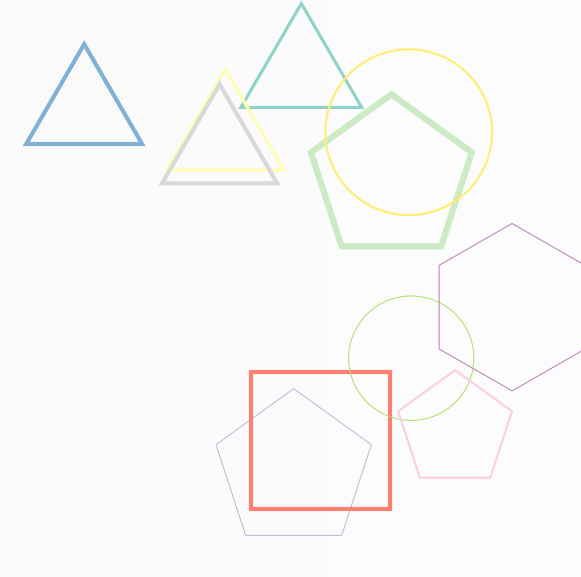[{"shape": "triangle", "thickness": 1.5, "radius": 0.6, "center": [0.518, 0.873]}, {"shape": "triangle", "thickness": 1.5, "radius": 0.58, "center": [0.388, 0.763]}, {"shape": "pentagon", "thickness": 0.5, "radius": 0.7, "center": [0.505, 0.186]}, {"shape": "square", "thickness": 2, "radius": 0.59, "center": [0.551, 0.236]}, {"shape": "triangle", "thickness": 2, "radius": 0.58, "center": [0.145, 0.807]}, {"shape": "circle", "thickness": 0.5, "radius": 0.54, "center": [0.708, 0.379]}, {"shape": "pentagon", "thickness": 1, "radius": 0.51, "center": [0.783, 0.255]}, {"shape": "triangle", "thickness": 2, "radius": 0.57, "center": [0.378, 0.739]}, {"shape": "hexagon", "thickness": 0.5, "radius": 0.72, "center": [0.881, 0.467]}, {"shape": "pentagon", "thickness": 3, "radius": 0.73, "center": [0.673, 0.69]}, {"shape": "circle", "thickness": 1, "radius": 0.72, "center": [0.703, 0.77]}]